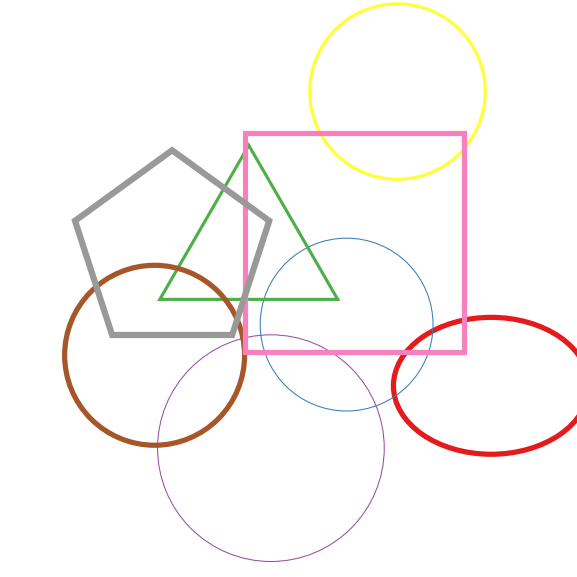[{"shape": "oval", "thickness": 2.5, "radius": 0.85, "center": [0.851, 0.331]}, {"shape": "circle", "thickness": 0.5, "radius": 0.75, "center": [0.6, 0.437]}, {"shape": "triangle", "thickness": 1.5, "radius": 0.89, "center": [0.431, 0.57]}, {"shape": "circle", "thickness": 0.5, "radius": 0.98, "center": [0.469, 0.223]}, {"shape": "circle", "thickness": 1.5, "radius": 0.76, "center": [0.688, 0.841]}, {"shape": "circle", "thickness": 2.5, "radius": 0.78, "center": [0.268, 0.384]}, {"shape": "square", "thickness": 2.5, "radius": 0.95, "center": [0.614, 0.579]}, {"shape": "pentagon", "thickness": 3, "radius": 0.88, "center": [0.298, 0.562]}]